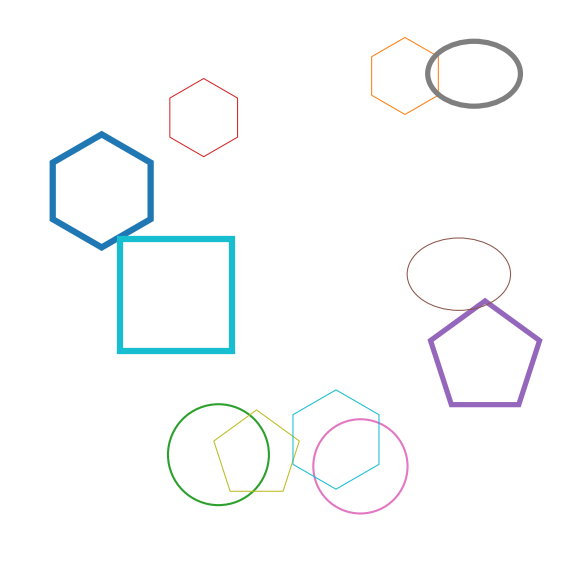[{"shape": "hexagon", "thickness": 3, "radius": 0.49, "center": [0.176, 0.669]}, {"shape": "hexagon", "thickness": 0.5, "radius": 0.33, "center": [0.701, 0.868]}, {"shape": "circle", "thickness": 1, "radius": 0.44, "center": [0.378, 0.212]}, {"shape": "hexagon", "thickness": 0.5, "radius": 0.34, "center": [0.353, 0.795]}, {"shape": "pentagon", "thickness": 2.5, "radius": 0.5, "center": [0.84, 0.379]}, {"shape": "oval", "thickness": 0.5, "radius": 0.45, "center": [0.795, 0.524]}, {"shape": "circle", "thickness": 1, "radius": 0.41, "center": [0.624, 0.192]}, {"shape": "oval", "thickness": 2.5, "radius": 0.4, "center": [0.821, 0.871]}, {"shape": "pentagon", "thickness": 0.5, "radius": 0.39, "center": [0.444, 0.211]}, {"shape": "square", "thickness": 3, "radius": 0.49, "center": [0.305, 0.489]}, {"shape": "hexagon", "thickness": 0.5, "radius": 0.43, "center": [0.582, 0.238]}]